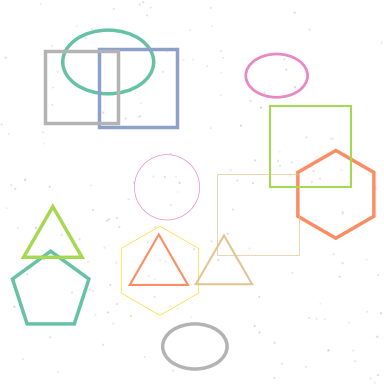[{"shape": "oval", "thickness": 2.5, "radius": 0.59, "center": [0.281, 0.839]}, {"shape": "pentagon", "thickness": 2.5, "radius": 0.52, "center": [0.132, 0.243]}, {"shape": "triangle", "thickness": 1.5, "radius": 0.44, "center": [0.413, 0.304]}, {"shape": "hexagon", "thickness": 2.5, "radius": 0.57, "center": [0.872, 0.495]}, {"shape": "square", "thickness": 2.5, "radius": 0.51, "center": [0.359, 0.772]}, {"shape": "circle", "thickness": 0.5, "radius": 0.42, "center": [0.434, 0.514]}, {"shape": "oval", "thickness": 2, "radius": 0.4, "center": [0.719, 0.803]}, {"shape": "triangle", "thickness": 2.5, "radius": 0.44, "center": [0.137, 0.376]}, {"shape": "square", "thickness": 1.5, "radius": 0.52, "center": [0.807, 0.62]}, {"shape": "hexagon", "thickness": 0.5, "radius": 0.58, "center": [0.415, 0.297]}, {"shape": "triangle", "thickness": 1.5, "radius": 0.42, "center": [0.582, 0.304]}, {"shape": "square", "thickness": 0.5, "radius": 0.53, "center": [0.67, 0.443]}, {"shape": "oval", "thickness": 2.5, "radius": 0.42, "center": [0.506, 0.1]}, {"shape": "square", "thickness": 2.5, "radius": 0.47, "center": [0.212, 0.774]}]